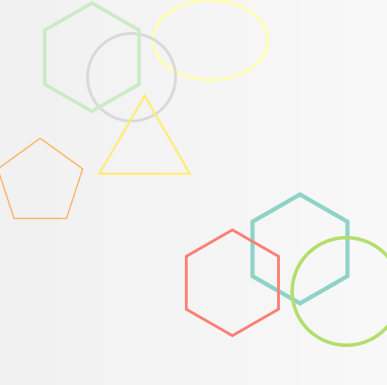[{"shape": "hexagon", "thickness": 3, "radius": 0.71, "center": [0.774, 0.353]}, {"shape": "oval", "thickness": 2, "radius": 0.74, "center": [0.543, 0.896]}, {"shape": "hexagon", "thickness": 2, "radius": 0.69, "center": [0.6, 0.266]}, {"shape": "pentagon", "thickness": 1, "radius": 0.58, "center": [0.104, 0.526]}, {"shape": "circle", "thickness": 2.5, "radius": 0.7, "center": [0.894, 0.243]}, {"shape": "circle", "thickness": 2, "radius": 0.57, "center": [0.339, 0.799]}, {"shape": "hexagon", "thickness": 2.5, "radius": 0.7, "center": [0.237, 0.851]}, {"shape": "triangle", "thickness": 1.5, "radius": 0.68, "center": [0.373, 0.616]}]